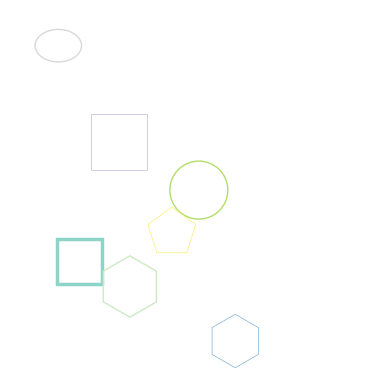[{"shape": "square", "thickness": 2.5, "radius": 0.29, "center": [0.207, 0.321]}, {"shape": "square", "thickness": 0.5, "radius": 0.36, "center": [0.309, 0.631]}, {"shape": "hexagon", "thickness": 0.5, "radius": 0.35, "center": [0.611, 0.114]}, {"shape": "circle", "thickness": 1, "radius": 0.38, "center": [0.516, 0.506]}, {"shape": "oval", "thickness": 1, "radius": 0.3, "center": [0.152, 0.881]}, {"shape": "hexagon", "thickness": 1, "radius": 0.4, "center": [0.337, 0.256]}, {"shape": "pentagon", "thickness": 0.5, "radius": 0.33, "center": [0.446, 0.396]}]